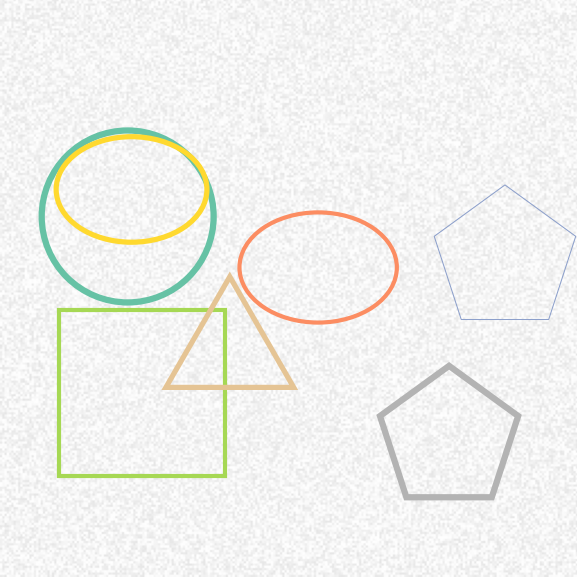[{"shape": "circle", "thickness": 3, "radius": 0.74, "center": [0.221, 0.624]}, {"shape": "oval", "thickness": 2, "radius": 0.68, "center": [0.551, 0.536]}, {"shape": "pentagon", "thickness": 0.5, "radius": 0.64, "center": [0.874, 0.55]}, {"shape": "square", "thickness": 2, "radius": 0.72, "center": [0.246, 0.319]}, {"shape": "oval", "thickness": 2.5, "radius": 0.65, "center": [0.228, 0.671]}, {"shape": "triangle", "thickness": 2.5, "radius": 0.64, "center": [0.398, 0.392]}, {"shape": "pentagon", "thickness": 3, "radius": 0.63, "center": [0.778, 0.24]}]